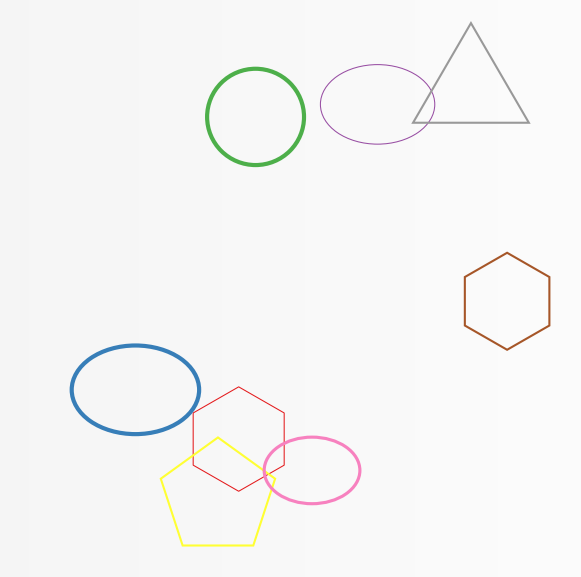[{"shape": "hexagon", "thickness": 0.5, "radius": 0.45, "center": [0.411, 0.239]}, {"shape": "oval", "thickness": 2, "radius": 0.55, "center": [0.233, 0.324]}, {"shape": "circle", "thickness": 2, "radius": 0.42, "center": [0.44, 0.797]}, {"shape": "oval", "thickness": 0.5, "radius": 0.49, "center": [0.65, 0.818]}, {"shape": "pentagon", "thickness": 1, "radius": 0.52, "center": [0.375, 0.138]}, {"shape": "hexagon", "thickness": 1, "radius": 0.42, "center": [0.872, 0.477]}, {"shape": "oval", "thickness": 1.5, "radius": 0.41, "center": [0.537, 0.185]}, {"shape": "triangle", "thickness": 1, "radius": 0.58, "center": [0.81, 0.844]}]